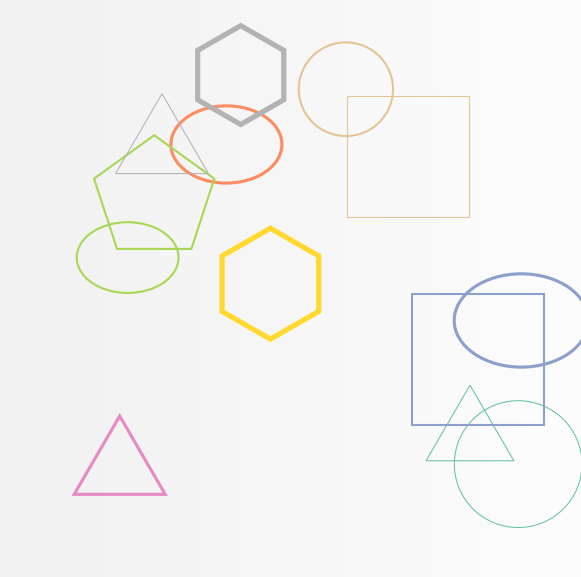[{"shape": "circle", "thickness": 0.5, "radius": 0.55, "center": [0.891, 0.195]}, {"shape": "triangle", "thickness": 0.5, "radius": 0.44, "center": [0.809, 0.245]}, {"shape": "oval", "thickness": 1.5, "radius": 0.48, "center": [0.39, 0.749]}, {"shape": "oval", "thickness": 1.5, "radius": 0.58, "center": [0.897, 0.444]}, {"shape": "square", "thickness": 1, "radius": 0.57, "center": [0.823, 0.377]}, {"shape": "triangle", "thickness": 1.5, "radius": 0.45, "center": [0.206, 0.188]}, {"shape": "oval", "thickness": 1, "radius": 0.44, "center": [0.22, 0.553]}, {"shape": "pentagon", "thickness": 1, "radius": 0.54, "center": [0.265, 0.656]}, {"shape": "hexagon", "thickness": 2.5, "radius": 0.48, "center": [0.465, 0.508]}, {"shape": "circle", "thickness": 1, "radius": 0.41, "center": [0.595, 0.845]}, {"shape": "square", "thickness": 0.5, "radius": 0.52, "center": [0.701, 0.729]}, {"shape": "triangle", "thickness": 0.5, "radius": 0.46, "center": [0.279, 0.745]}, {"shape": "hexagon", "thickness": 2.5, "radius": 0.43, "center": [0.414, 0.869]}]